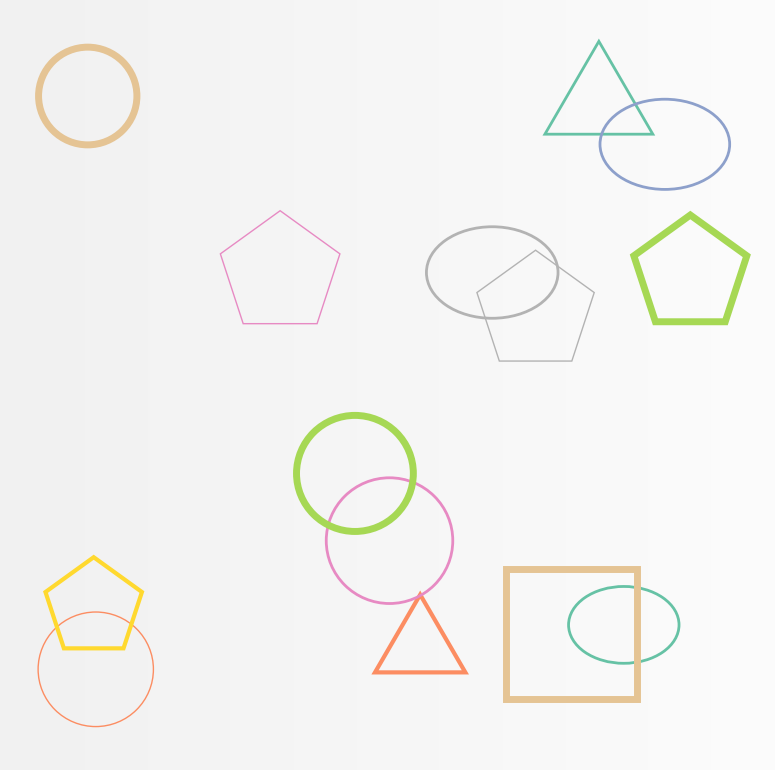[{"shape": "triangle", "thickness": 1, "radius": 0.4, "center": [0.773, 0.866]}, {"shape": "oval", "thickness": 1, "radius": 0.36, "center": [0.805, 0.188]}, {"shape": "triangle", "thickness": 1.5, "radius": 0.34, "center": [0.542, 0.16]}, {"shape": "circle", "thickness": 0.5, "radius": 0.37, "center": [0.124, 0.131]}, {"shape": "oval", "thickness": 1, "radius": 0.42, "center": [0.858, 0.813]}, {"shape": "pentagon", "thickness": 0.5, "radius": 0.41, "center": [0.361, 0.645]}, {"shape": "circle", "thickness": 1, "radius": 0.41, "center": [0.503, 0.298]}, {"shape": "pentagon", "thickness": 2.5, "radius": 0.38, "center": [0.891, 0.644]}, {"shape": "circle", "thickness": 2.5, "radius": 0.38, "center": [0.458, 0.385]}, {"shape": "pentagon", "thickness": 1.5, "radius": 0.33, "center": [0.121, 0.211]}, {"shape": "circle", "thickness": 2.5, "radius": 0.32, "center": [0.113, 0.875]}, {"shape": "square", "thickness": 2.5, "radius": 0.42, "center": [0.737, 0.176]}, {"shape": "pentagon", "thickness": 0.5, "radius": 0.4, "center": [0.691, 0.595]}, {"shape": "oval", "thickness": 1, "radius": 0.42, "center": [0.635, 0.646]}]